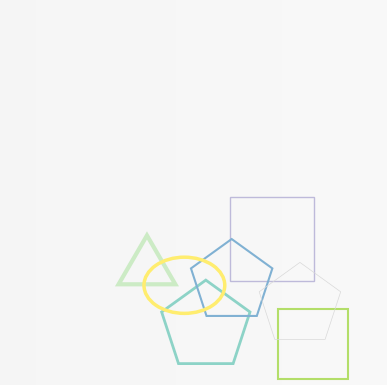[{"shape": "pentagon", "thickness": 2, "radius": 0.6, "center": [0.531, 0.153]}, {"shape": "square", "thickness": 1, "radius": 0.55, "center": [0.702, 0.379]}, {"shape": "pentagon", "thickness": 1.5, "radius": 0.55, "center": [0.598, 0.269]}, {"shape": "square", "thickness": 1.5, "radius": 0.45, "center": [0.807, 0.107]}, {"shape": "pentagon", "thickness": 0.5, "radius": 0.55, "center": [0.774, 0.208]}, {"shape": "triangle", "thickness": 3, "radius": 0.42, "center": [0.379, 0.304]}, {"shape": "oval", "thickness": 2.5, "radius": 0.52, "center": [0.476, 0.259]}]